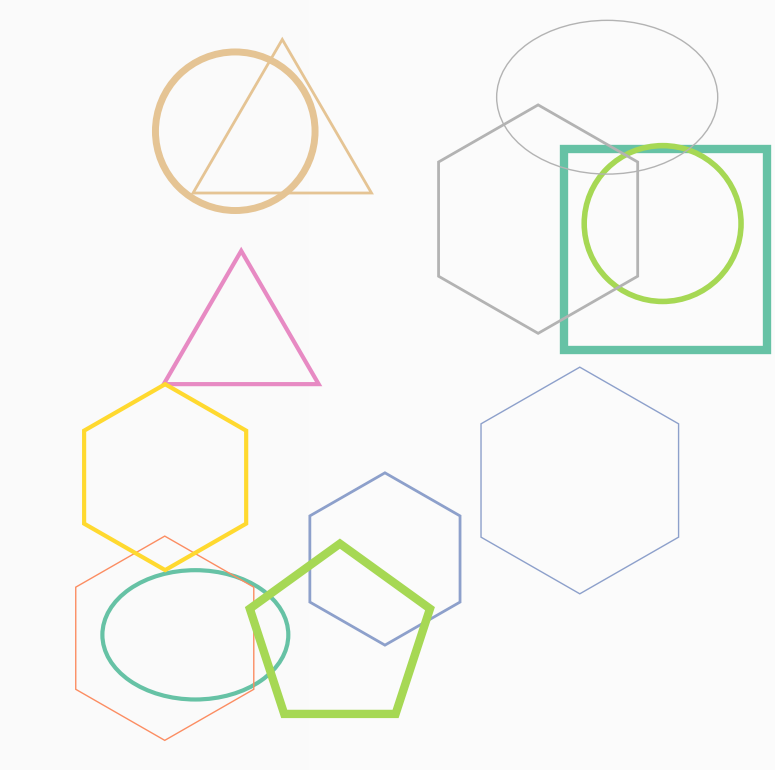[{"shape": "square", "thickness": 3, "radius": 0.65, "center": [0.859, 0.676]}, {"shape": "oval", "thickness": 1.5, "radius": 0.6, "center": [0.252, 0.176]}, {"shape": "hexagon", "thickness": 0.5, "radius": 0.66, "center": [0.213, 0.171]}, {"shape": "hexagon", "thickness": 0.5, "radius": 0.74, "center": [0.748, 0.376]}, {"shape": "hexagon", "thickness": 1, "radius": 0.56, "center": [0.497, 0.274]}, {"shape": "triangle", "thickness": 1.5, "radius": 0.58, "center": [0.311, 0.559]}, {"shape": "circle", "thickness": 2, "radius": 0.51, "center": [0.855, 0.71]}, {"shape": "pentagon", "thickness": 3, "radius": 0.61, "center": [0.439, 0.172]}, {"shape": "hexagon", "thickness": 1.5, "radius": 0.6, "center": [0.213, 0.38]}, {"shape": "triangle", "thickness": 1, "radius": 0.66, "center": [0.364, 0.816]}, {"shape": "circle", "thickness": 2.5, "radius": 0.51, "center": [0.304, 0.83]}, {"shape": "hexagon", "thickness": 1, "radius": 0.74, "center": [0.694, 0.715]}, {"shape": "oval", "thickness": 0.5, "radius": 0.71, "center": [0.783, 0.874]}]